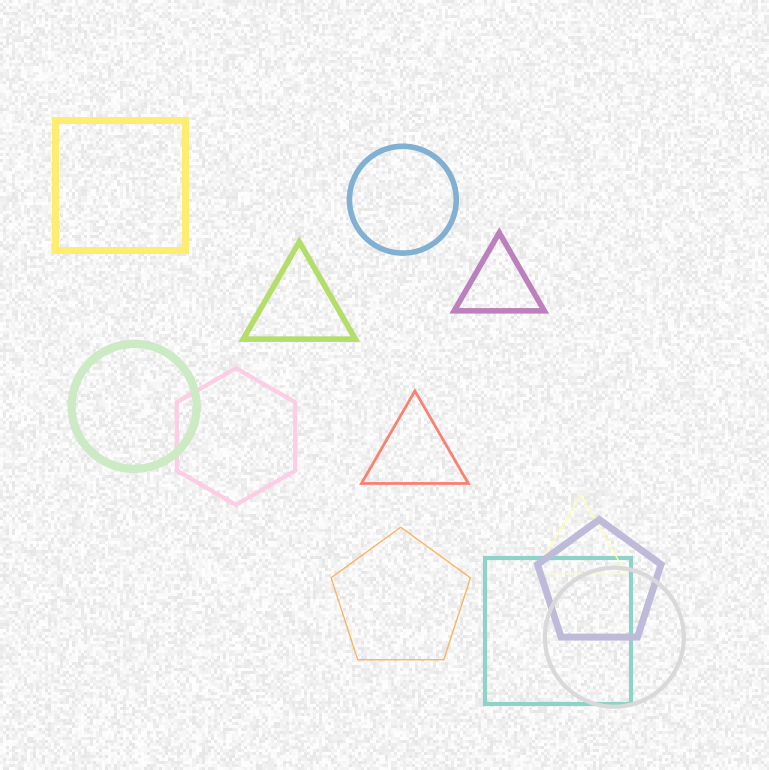[{"shape": "square", "thickness": 1.5, "radius": 0.47, "center": [0.725, 0.181]}, {"shape": "triangle", "thickness": 0.5, "radius": 0.34, "center": [0.754, 0.289]}, {"shape": "pentagon", "thickness": 2.5, "radius": 0.42, "center": [0.778, 0.241]}, {"shape": "triangle", "thickness": 1, "radius": 0.4, "center": [0.539, 0.412]}, {"shape": "circle", "thickness": 2, "radius": 0.35, "center": [0.523, 0.741]}, {"shape": "pentagon", "thickness": 0.5, "radius": 0.48, "center": [0.52, 0.22]}, {"shape": "triangle", "thickness": 2, "radius": 0.42, "center": [0.389, 0.602]}, {"shape": "hexagon", "thickness": 1.5, "radius": 0.44, "center": [0.306, 0.433]}, {"shape": "circle", "thickness": 1.5, "radius": 0.45, "center": [0.798, 0.172]}, {"shape": "triangle", "thickness": 2, "radius": 0.34, "center": [0.648, 0.63]}, {"shape": "circle", "thickness": 3, "radius": 0.41, "center": [0.174, 0.472]}, {"shape": "square", "thickness": 2.5, "radius": 0.42, "center": [0.156, 0.76]}]